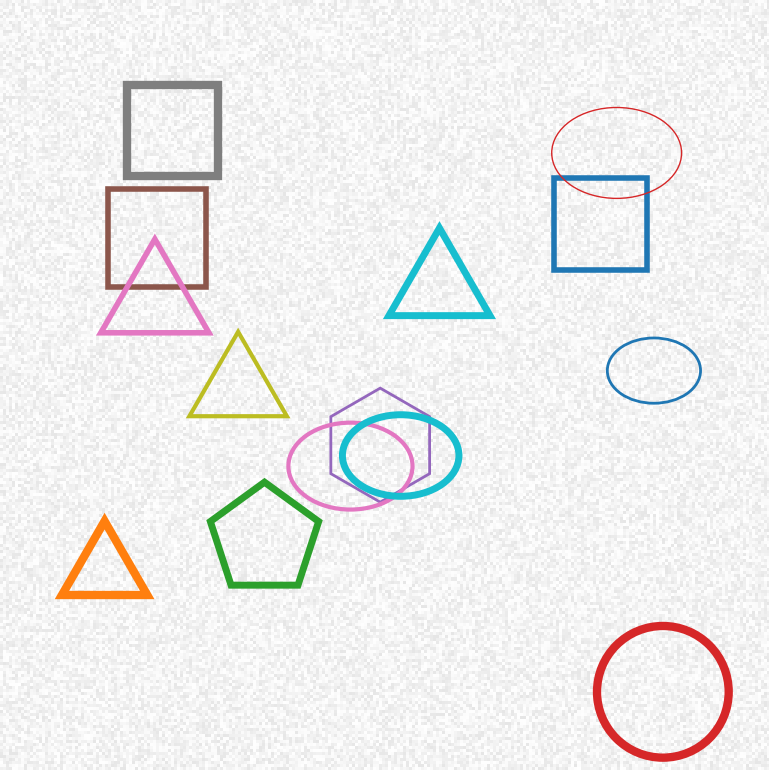[{"shape": "square", "thickness": 2, "radius": 0.3, "center": [0.78, 0.709]}, {"shape": "oval", "thickness": 1, "radius": 0.3, "center": [0.849, 0.519]}, {"shape": "triangle", "thickness": 3, "radius": 0.32, "center": [0.136, 0.259]}, {"shape": "pentagon", "thickness": 2.5, "radius": 0.37, "center": [0.344, 0.3]}, {"shape": "circle", "thickness": 3, "radius": 0.43, "center": [0.861, 0.102]}, {"shape": "oval", "thickness": 0.5, "radius": 0.42, "center": [0.801, 0.801]}, {"shape": "hexagon", "thickness": 1, "radius": 0.37, "center": [0.494, 0.422]}, {"shape": "square", "thickness": 2, "radius": 0.32, "center": [0.204, 0.691]}, {"shape": "triangle", "thickness": 2, "radius": 0.41, "center": [0.201, 0.608]}, {"shape": "oval", "thickness": 1.5, "radius": 0.4, "center": [0.455, 0.395]}, {"shape": "square", "thickness": 3, "radius": 0.3, "center": [0.224, 0.831]}, {"shape": "triangle", "thickness": 1.5, "radius": 0.37, "center": [0.309, 0.496]}, {"shape": "oval", "thickness": 2.5, "radius": 0.38, "center": [0.52, 0.408]}, {"shape": "triangle", "thickness": 2.5, "radius": 0.38, "center": [0.571, 0.628]}]